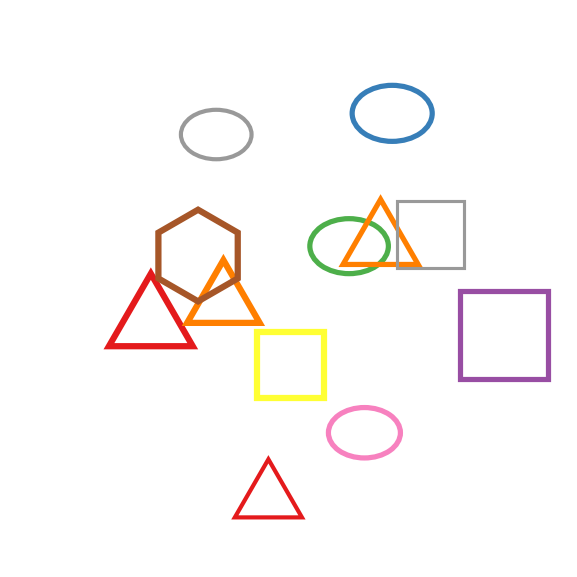[{"shape": "triangle", "thickness": 3, "radius": 0.42, "center": [0.261, 0.442]}, {"shape": "triangle", "thickness": 2, "radius": 0.34, "center": [0.465, 0.137]}, {"shape": "oval", "thickness": 2.5, "radius": 0.35, "center": [0.679, 0.803]}, {"shape": "oval", "thickness": 2.5, "radius": 0.34, "center": [0.605, 0.573]}, {"shape": "square", "thickness": 2.5, "radius": 0.38, "center": [0.873, 0.418]}, {"shape": "triangle", "thickness": 2.5, "radius": 0.38, "center": [0.659, 0.579]}, {"shape": "triangle", "thickness": 3, "radius": 0.36, "center": [0.387, 0.476]}, {"shape": "square", "thickness": 3, "radius": 0.29, "center": [0.503, 0.367]}, {"shape": "hexagon", "thickness": 3, "radius": 0.4, "center": [0.343, 0.557]}, {"shape": "oval", "thickness": 2.5, "radius": 0.31, "center": [0.631, 0.25]}, {"shape": "square", "thickness": 1.5, "radius": 0.29, "center": [0.745, 0.593]}, {"shape": "oval", "thickness": 2, "radius": 0.31, "center": [0.374, 0.766]}]